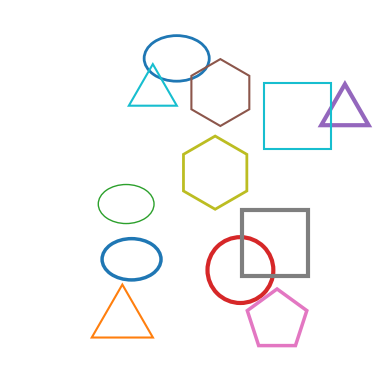[{"shape": "oval", "thickness": 2, "radius": 0.42, "center": [0.459, 0.848]}, {"shape": "oval", "thickness": 2.5, "radius": 0.38, "center": [0.342, 0.327]}, {"shape": "triangle", "thickness": 1.5, "radius": 0.46, "center": [0.318, 0.169]}, {"shape": "oval", "thickness": 1, "radius": 0.36, "center": [0.328, 0.47]}, {"shape": "circle", "thickness": 3, "radius": 0.43, "center": [0.624, 0.299]}, {"shape": "triangle", "thickness": 3, "radius": 0.36, "center": [0.896, 0.71]}, {"shape": "hexagon", "thickness": 1.5, "radius": 0.43, "center": [0.572, 0.76]}, {"shape": "pentagon", "thickness": 2.5, "radius": 0.41, "center": [0.72, 0.168]}, {"shape": "square", "thickness": 3, "radius": 0.43, "center": [0.714, 0.368]}, {"shape": "hexagon", "thickness": 2, "radius": 0.48, "center": [0.559, 0.552]}, {"shape": "triangle", "thickness": 1.5, "radius": 0.36, "center": [0.397, 0.761]}, {"shape": "square", "thickness": 1.5, "radius": 0.43, "center": [0.773, 0.699]}]